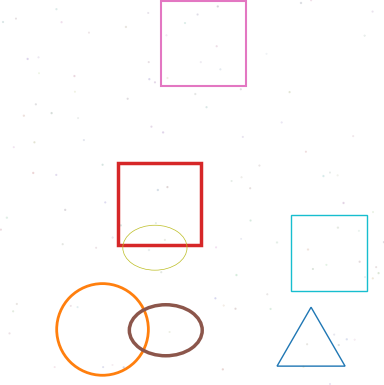[{"shape": "triangle", "thickness": 1, "radius": 0.51, "center": [0.808, 0.1]}, {"shape": "circle", "thickness": 2, "radius": 0.6, "center": [0.266, 0.144]}, {"shape": "square", "thickness": 2.5, "radius": 0.53, "center": [0.415, 0.47]}, {"shape": "oval", "thickness": 2.5, "radius": 0.47, "center": [0.431, 0.142]}, {"shape": "square", "thickness": 1.5, "radius": 0.55, "center": [0.528, 0.887]}, {"shape": "oval", "thickness": 0.5, "radius": 0.42, "center": [0.402, 0.357]}, {"shape": "square", "thickness": 1, "radius": 0.49, "center": [0.855, 0.343]}]